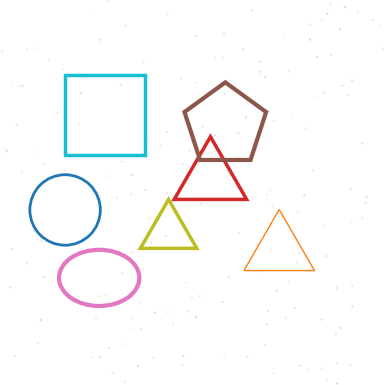[{"shape": "circle", "thickness": 2, "radius": 0.46, "center": [0.169, 0.455]}, {"shape": "triangle", "thickness": 1, "radius": 0.53, "center": [0.725, 0.35]}, {"shape": "triangle", "thickness": 2.5, "radius": 0.54, "center": [0.547, 0.536]}, {"shape": "pentagon", "thickness": 3, "radius": 0.56, "center": [0.585, 0.675]}, {"shape": "oval", "thickness": 3, "radius": 0.52, "center": [0.258, 0.278]}, {"shape": "triangle", "thickness": 2.5, "radius": 0.42, "center": [0.438, 0.397]}, {"shape": "square", "thickness": 2.5, "radius": 0.52, "center": [0.272, 0.701]}]